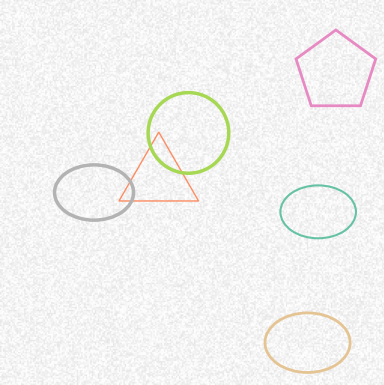[{"shape": "oval", "thickness": 1.5, "radius": 0.49, "center": [0.826, 0.45]}, {"shape": "triangle", "thickness": 1, "radius": 0.6, "center": [0.412, 0.538]}, {"shape": "pentagon", "thickness": 2, "radius": 0.54, "center": [0.872, 0.813]}, {"shape": "circle", "thickness": 2.5, "radius": 0.52, "center": [0.489, 0.655]}, {"shape": "oval", "thickness": 2, "radius": 0.55, "center": [0.799, 0.11]}, {"shape": "oval", "thickness": 2.5, "radius": 0.51, "center": [0.244, 0.5]}]